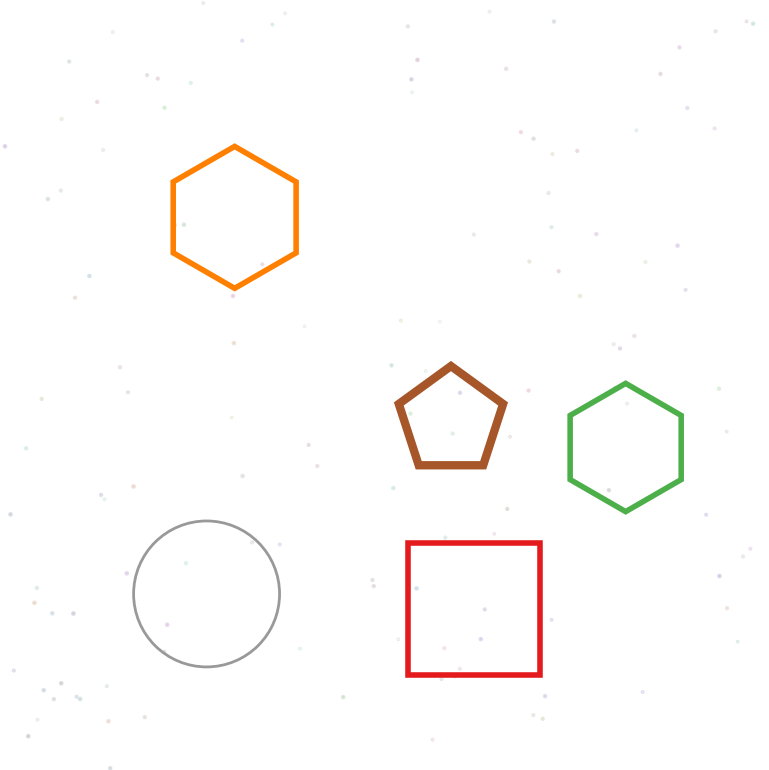[{"shape": "square", "thickness": 2, "radius": 0.43, "center": [0.616, 0.209]}, {"shape": "hexagon", "thickness": 2, "radius": 0.42, "center": [0.813, 0.419]}, {"shape": "hexagon", "thickness": 2, "radius": 0.46, "center": [0.305, 0.718]}, {"shape": "pentagon", "thickness": 3, "radius": 0.36, "center": [0.586, 0.453]}, {"shape": "circle", "thickness": 1, "radius": 0.47, "center": [0.268, 0.229]}]